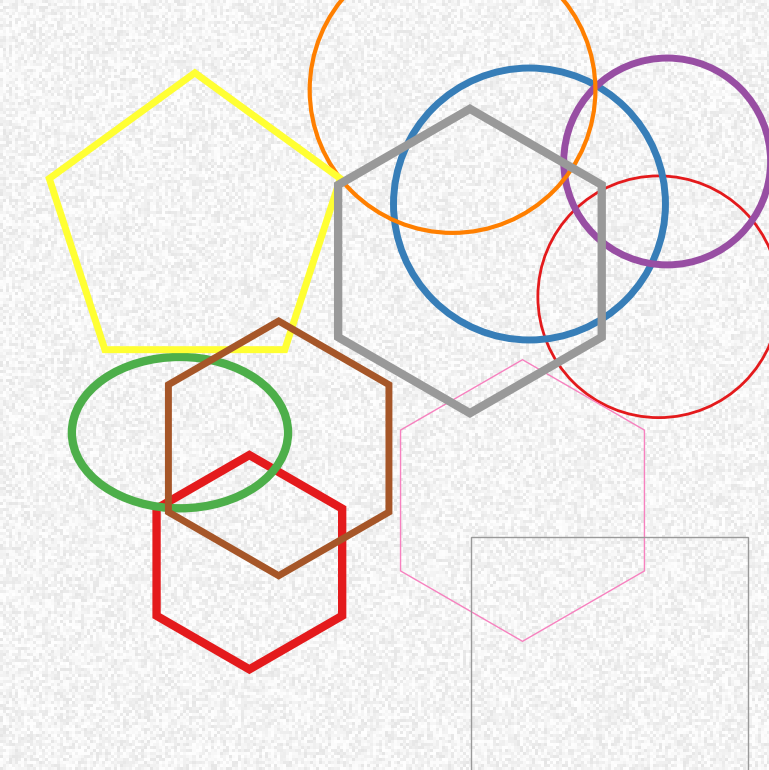[{"shape": "circle", "thickness": 1, "radius": 0.78, "center": [0.855, 0.615]}, {"shape": "hexagon", "thickness": 3, "radius": 0.7, "center": [0.324, 0.27]}, {"shape": "circle", "thickness": 2.5, "radius": 0.88, "center": [0.688, 0.735]}, {"shape": "oval", "thickness": 3, "radius": 0.7, "center": [0.234, 0.438]}, {"shape": "circle", "thickness": 2.5, "radius": 0.67, "center": [0.866, 0.79]}, {"shape": "circle", "thickness": 1.5, "radius": 0.93, "center": [0.588, 0.883]}, {"shape": "pentagon", "thickness": 2.5, "radius": 0.99, "center": [0.253, 0.707]}, {"shape": "hexagon", "thickness": 2.5, "radius": 0.83, "center": [0.362, 0.418]}, {"shape": "hexagon", "thickness": 0.5, "radius": 0.91, "center": [0.679, 0.35]}, {"shape": "square", "thickness": 0.5, "radius": 0.9, "center": [0.792, 0.123]}, {"shape": "hexagon", "thickness": 3, "radius": 0.99, "center": [0.61, 0.661]}]